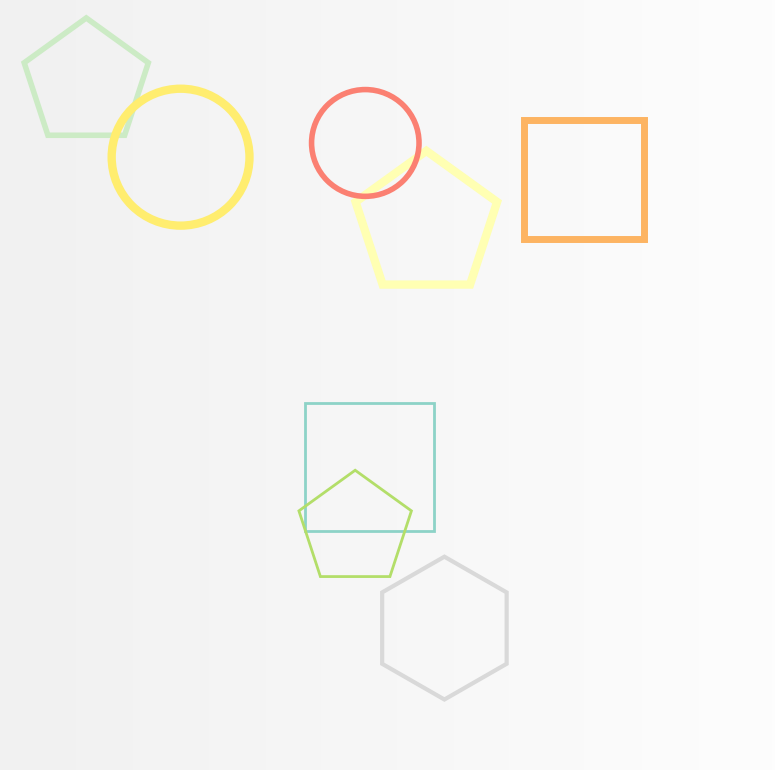[{"shape": "square", "thickness": 1, "radius": 0.42, "center": [0.477, 0.393]}, {"shape": "pentagon", "thickness": 3, "radius": 0.48, "center": [0.55, 0.708]}, {"shape": "circle", "thickness": 2, "radius": 0.35, "center": [0.471, 0.814]}, {"shape": "square", "thickness": 2.5, "radius": 0.39, "center": [0.754, 0.767]}, {"shape": "pentagon", "thickness": 1, "radius": 0.38, "center": [0.458, 0.313]}, {"shape": "hexagon", "thickness": 1.5, "radius": 0.46, "center": [0.573, 0.184]}, {"shape": "pentagon", "thickness": 2, "radius": 0.42, "center": [0.111, 0.892]}, {"shape": "circle", "thickness": 3, "radius": 0.44, "center": [0.233, 0.796]}]